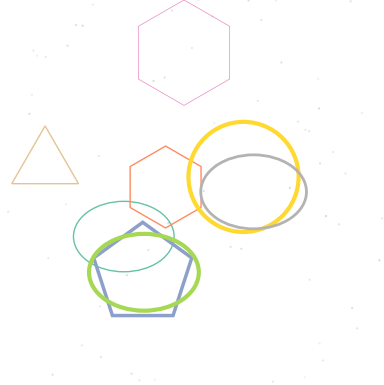[{"shape": "oval", "thickness": 1, "radius": 0.65, "center": [0.322, 0.386]}, {"shape": "hexagon", "thickness": 1, "radius": 0.53, "center": [0.43, 0.514]}, {"shape": "pentagon", "thickness": 2.5, "radius": 0.67, "center": [0.371, 0.289]}, {"shape": "hexagon", "thickness": 0.5, "radius": 0.68, "center": [0.478, 0.863]}, {"shape": "oval", "thickness": 3, "radius": 0.71, "center": [0.374, 0.293]}, {"shape": "circle", "thickness": 3, "radius": 0.72, "center": [0.633, 0.54]}, {"shape": "triangle", "thickness": 1, "radius": 0.5, "center": [0.117, 0.573]}, {"shape": "oval", "thickness": 2, "radius": 0.69, "center": [0.659, 0.502]}]